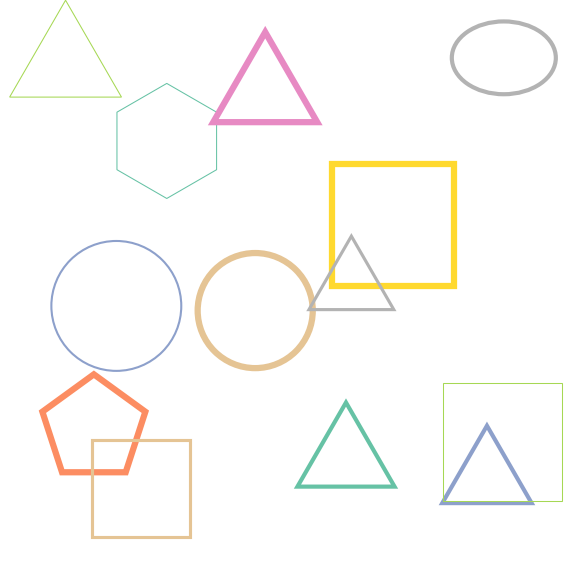[{"shape": "triangle", "thickness": 2, "radius": 0.49, "center": [0.599, 0.205]}, {"shape": "hexagon", "thickness": 0.5, "radius": 0.5, "center": [0.289, 0.755]}, {"shape": "pentagon", "thickness": 3, "radius": 0.47, "center": [0.163, 0.257]}, {"shape": "circle", "thickness": 1, "radius": 0.56, "center": [0.201, 0.469]}, {"shape": "triangle", "thickness": 2, "radius": 0.45, "center": [0.843, 0.173]}, {"shape": "triangle", "thickness": 3, "radius": 0.52, "center": [0.459, 0.84]}, {"shape": "square", "thickness": 0.5, "radius": 0.51, "center": [0.871, 0.234]}, {"shape": "triangle", "thickness": 0.5, "radius": 0.56, "center": [0.114, 0.887]}, {"shape": "square", "thickness": 3, "radius": 0.53, "center": [0.681, 0.61]}, {"shape": "circle", "thickness": 3, "radius": 0.5, "center": [0.442, 0.461]}, {"shape": "square", "thickness": 1.5, "radius": 0.42, "center": [0.244, 0.153]}, {"shape": "triangle", "thickness": 1.5, "radius": 0.42, "center": [0.608, 0.505]}, {"shape": "oval", "thickness": 2, "radius": 0.45, "center": [0.872, 0.899]}]